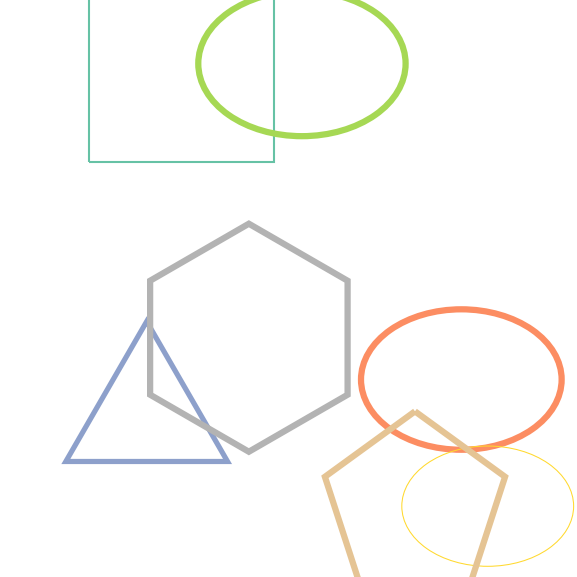[{"shape": "square", "thickness": 1, "radius": 0.8, "center": [0.314, 0.879]}, {"shape": "oval", "thickness": 3, "radius": 0.87, "center": [0.799, 0.342]}, {"shape": "triangle", "thickness": 2.5, "radius": 0.81, "center": [0.254, 0.281]}, {"shape": "oval", "thickness": 3, "radius": 0.9, "center": [0.523, 0.889]}, {"shape": "oval", "thickness": 0.5, "radius": 0.74, "center": [0.845, 0.123]}, {"shape": "pentagon", "thickness": 3, "radius": 0.82, "center": [0.719, 0.123]}, {"shape": "hexagon", "thickness": 3, "radius": 0.99, "center": [0.431, 0.414]}]